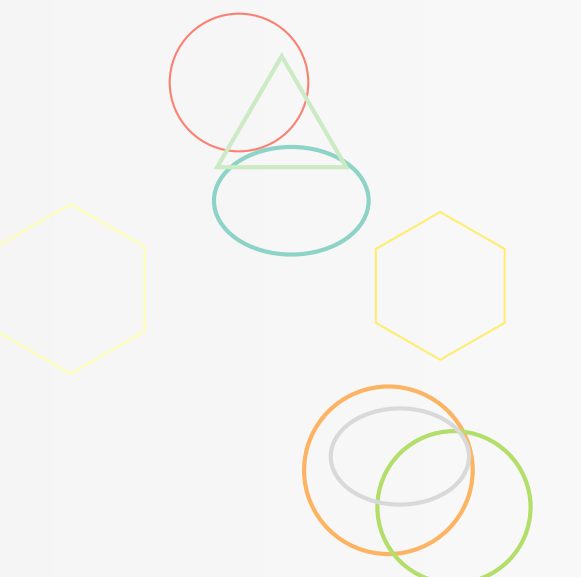[{"shape": "oval", "thickness": 2, "radius": 0.67, "center": [0.501, 0.652]}, {"shape": "hexagon", "thickness": 1, "radius": 0.73, "center": [0.122, 0.499]}, {"shape": "circle", "thickness": 1, "radius": 0.6, "center": [0.411, 0.856]}, {"shape": "circle", "thickness": 2, "radius": 0.73, "center": [0.668, 0.185]}, {"shape": "circle", "thickness": 2, "radius": 0.66, "center": [0.781, 0.121]}, {"shape": "oval", "thickness": 2, "radius": 0.59, "center": [0.688, 0.209]}, {"shape": "triangle", "thickness": 2, "radius": 0.64, "center": [0.485, 0.774]}, {"shape": "hexagon", "thickness": 1, "radius": 0.64, "center": [0.757, 0.504]}]